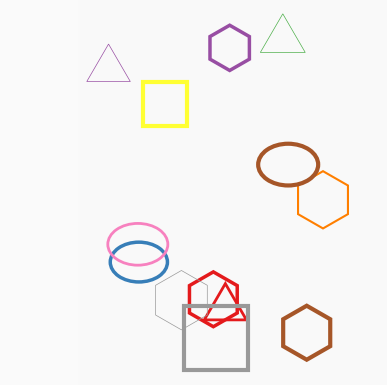[{"shape": "hexagon", "thickness": 2.5, "radius": 0.36, "center": [0.551, 0.223]}, {"shape": "triangle", "thickness": 2, "radius": 0.31, "center": [0.582, 0.201]}, {"shape": "oval", "thickness": 2.5, "radius": 0.37, "center": [0.358, 0.319]}, {"shape": "triangle", "thickness": 0.5, "radius": 0.33, "center": [0.73, 0.897]}, {"shape": "hexagon", "thickness": 2.5, "radius": 0.29, "center": [0.593, 0.876]}, {"shape": "triangle", "thickness": 0.5, "radius": 0.32, "center": [0.28, 0.821]}, {"shape": "hexagon", "thickness": 1.5, "radius": 0.37, "center": [0.834, 0.481]}, {"shape": "square", "thickness": 3, "radius": 0.29, "center": [0.426, 0.73]}, {"shape": "oval", "thickness": 3, "radius": 0.39, "center": [0.744, 0.572]}, {"shape": "hexagon", "thickness": 3, "radius": 0.35, "center": [0.792, 0.136]}, {"shape": "oval", "thickness": 2, "radius": 0.39, "center": [0.356, 0.365]}, {"shape": "square", "thickness": 3, "radius": 0.42, "center": [0.557, 0.122]}, {"shape": "hexagon", "thickness": 0.5, "radius": 0.39, "center": [0.468, 0.22]}]